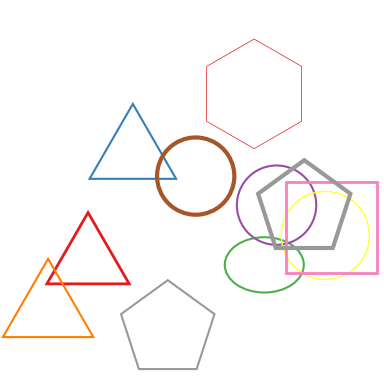[{"shape": "triangle", "thickness": 2, "radius": 0.62, "center": [0.229, 0.324]}, {"shape": "hexagon", "thickness": 0.5, "radius": 0.71, "center": [0.66, 0.756]}, {"shape": "triangle", "thickness": 1.5, "radius": 0.65, "center": [0.345, 0.6]}, {"shape": "oval", "thickness": 1.5, "radius": 0.51, "center": [0.686, 0.312]}, {"shape": "circle", "thickness": 1.5, "radius": 0.52, "center": [0.718, 0.467]}, {"shape": "triangle", "thickness": 1.5, "radius": 0.68, "center": [0.125, 0.192]}, {"shape": "circle", "thickness": 1, "radius": 0.57, "center": [0.845, 0.389]}, {"shape": "circle", "thickness": 3, "radius": 0.5, "center": [0.508, 0.543]}, {"shape": "square", "thickness": 2, "radius": 0.59, "center": [0.861, 0.41]}, {"shape": "pentagon", "thickness": 3, "radius": 0.63, "center": [0.79, 0.458]}, {"shape": "pentagon", "thickness": 1.5, "radius": 0.64, "center": [0.436, 0.145]}]